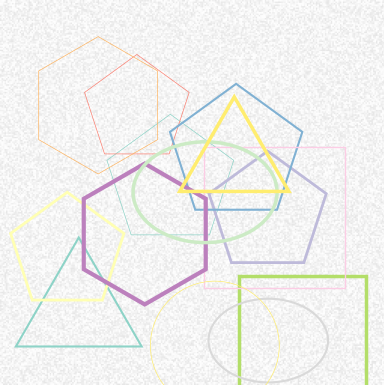[{"shape": "pentagon", "thickness": 0.5, "radius": 0.87, "center": [0.442, 0.53]}, {"shape": "triangle", "thickness": 1.5, "radius": 0.94, "center": [0.205, 0.194]}, {"shape": "pentagon", "thickness": 2, "radius": 0.77, "center": [0.175, 0.346]}, {"shape": "pentagon", "thickness": 2, "radius": 0.8, "center": [0.695, 0.447]}, {"shape": "pentagon", "thickness": 0.5, "radius": 0.71, "center": [0.355, 0.716]}, {"shape": "pentagon", "thickness": 1.5, "radius": 0.9, "center": [0.613, 0.601]}, {"shape": "hexagon", "thickness": 0.5, "radius": 0.89, "center": [0.255, 0.727]}, {"shape": "square", "thickness": 2.5, "radius": 0.82, "center": [0.786, 0.117]}, {"shape": "square", "thickness": 1, "radius": 0.92, "center": [0.712, 0.434]}, {"shape": "oval", "thickness": 1.5, "radius": 0.78, "center": [0.697, 0.115]}, {"shape": "hexagon", "thickness": 3, "radius": 0.91, "center": [0.376, 0.392]}, {"shape": "oval", "thickness": 2.5, "radius": 0.94, "center": [0.533, 0.501]}, {"shape": "circle", "thickness": 0.5, "radius": 0.84, "center": [0.558, 0.102]}, {"shape": "triangle", "thickness": 2.5, "radius": 0.82, "center": [0.609, 0.585]}]